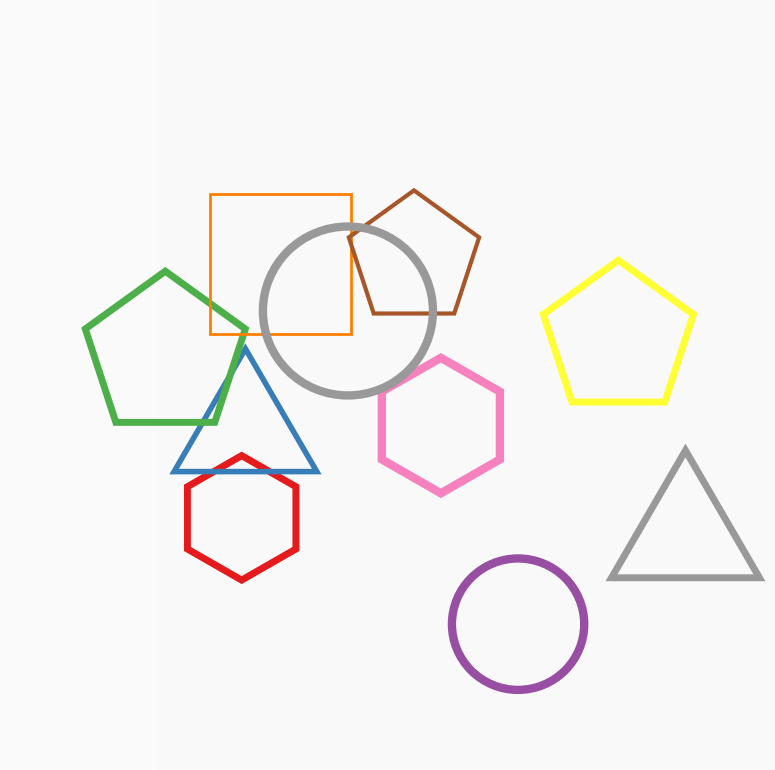[{"shape": "hexagon", "thickness": 2.5, "radius": 0.4, "center": [0.312, 0.327]}, {"shape": "triangle", "thickness": 2, "radius": 0.53, "center": [0.317, 0.441]}, {"shape": "pentagon", "thickness": 2.5, "radius": 0.54, "center": [0.213, 0.539]}, {"shape": "circle", "thickness": 3, "radius": 0.43, "center": [0.668, 0.189]}, {"shape": "square", "thickness": 1, "radius": 0.46, "center": [0.362, 0.657]}, {"shape": "pentagon", "thickness": 2.5, "radius": 0.51, "center": [0.798, 0.56]}, {"shape": "pentagon", "thickness": 1.5, "radius": 0.44, "center": [0.534, 0.664]}, {"shape": "hexagon", "thickness": 3, "radius": 0.44, "center": [0.569, 0.447]}, {"shape": "triangle", "thickness": 2.5, "radius": 0.55, "center": [0.884, 0.305]}, {"shape": "circle", "thickness": 3, "radius": 0.55, "center": [0.449, 0.596]}]